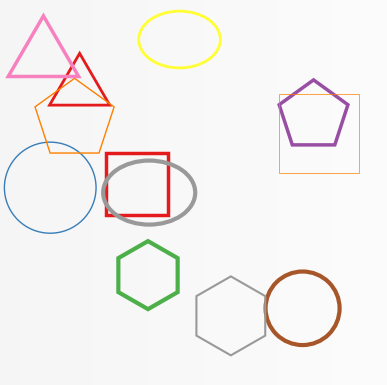[{"shape": "triangle", "thickness": 2, "radius": 0.45, "center": [0.206, 0.772]}, {"shape": "square", "thickness": 2.5, "radius": 0.4, "center": [0.354, 0.522]}, {"shape": "circle", "thickness": 1, "radius": 0.59, "center": [0.13, 0.513]}, {"shape": "hexagon", "thickness": 3, "radius": 0.44, "center": [0.382, 0.285]}, {"shape": "pentagon", "thickness": 2.5, "radius": 0.47, "center": [0.809, 0.699]}, {"shape": "pentagon", "thickness": 1, "radius": 0.54, "center": [0.192, 0.689]}, {"shape": "square", "thickness": 0.5, "radius": 0.51, "center": [0.824, 0.654]}, {"shape": "oval", "thickness": 2, "radius": 0.53, "center": [0.463, 0.897]}, {"shape": "circle", "thickness": 3, "radius": 0.48, "center": [0.781, 0.199]}, {"shape": "triangle", "thickness": 2.5, "radius": 0.52, "center": [0.112, 0.854]}, {"shape": "hexagon", "thickness": 1.5, "radius": 0.51, "center": [0.596, 0.18]}, {"shape": "oval", "thickness": 3, "radius": 0.59, "center": [0.385, 0.5]}]